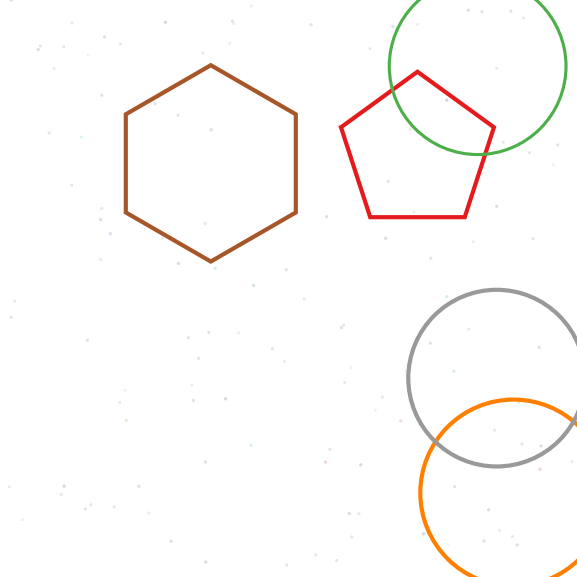[{"shape": "pentagon", "thickness": 2, "radius": 0.7, "center": [0.723, 0.736]}, {"shape": "circle", "thickness": 1.5, "radius": 0.77, "center": [0.827, 0.885]}, {"shape": "circle", "thickness": 2, "radius": 0.81, "center": [0.889, 0.146]}, {"shape": "hexagon", "thickness": 2, "radius": 0.85, "center": [0.365, 0.716]}, {"shape": "circle", "thickness": 2, "radius": 0.76, "center": [0.86, 0.344]}]